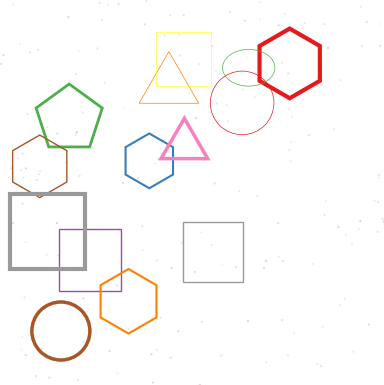[{"shape": "circle", "thickness": 0.5, "radius": 0.41, "center": [0.629, 0.733]}, {"shape": "hexagon", "thickness": 3, "radius": 0.45, "center": [0.752, 0.835]}, {"shape": "hexagon", "thickness": 1.5, "radius": 0.36, "center": [0.388, 0.582]}, {"shape": "pentagon", "thickness": 2, "radius": 0.45, "center": [0.18, 0.691]}, {"shape": "oval", "thickness": 0.5, "radius": 0.34, "center": [0.646, 0.824]}, {"shape": "square", "thickness": 1, "radius": 0.4, "center": [0.234, 0.325]}, {"shape": "triangle", "thickness": 0.5, "radius": 0.45, "center": [0.439, 0.777]}, {"shape": "hexagon", "thickness": 1.5, "radius": 0.42, "center": [0.334, 0.217]}, {"shape": "square", "thickness": 0.5, "radius": 0.36, "center": [0.476, 0.847]}, {"shape": "hexagon", "thickness": 1, "radius": 0.41, "center": [0.103, 0.568]}, {"shape": "circle", "thickness": 2.5, "radius": 0.38, "center": [0.158, 0.14]}, {"shape": "triangle", "thickness": 2.5, "radius": 0.35, "center": [0.479, 0.623]}, {"shape": "square", "thickness": 3, "radius": 0.49, "center": [0.123, 0.398]}, {"shape": "square", "thickness": 1, "radius": 0.39, "center": [0.553, 0.345]}]